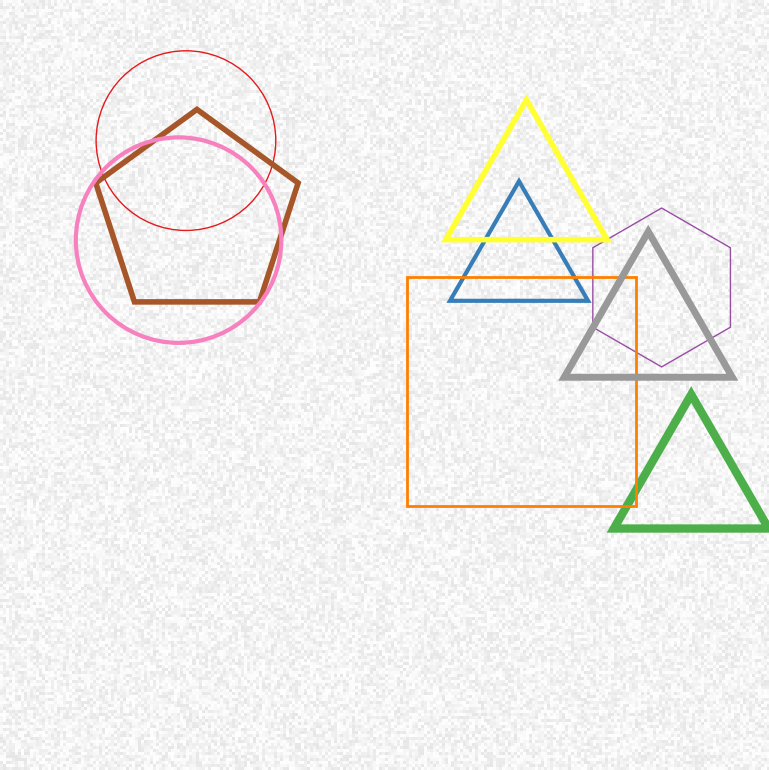[{"shape": "circle", "thickness": 0.5, "radius": 0.58, "center": [0.241, 0.817]}, {"shape": "triangle", "thickness": 1.5, "radius": 0.52, "center": [0.674, 0.661]}, {"shape": "triangle", "thickness": 3, "radius": 0.58, "center": [0.898, 0.372]}, {"shape": "hexagon", "thickness": 0.5, "radius": 0.52, "center": [0.859, 0.627]}, {"shape": "square", "thickness": 1, "radius": 0.75, "center": [0.677, 0.491]}, {"shape": "triangle", "thickness": 2, "radius": 0.61, "center": [0.684, 0.749]}, {"shape": "pentagon", "thickness": 2, "radius": 0.69, "center": [0.256, 0.72]}, {"shape": "circle", "thickness": 1.5, "radius": 0.67, "center": [0.232, 0.688]}, {"shape": "triangle", "thickness": 2.5, "radius": 0.63, "center": [0.842, 0.573]}]